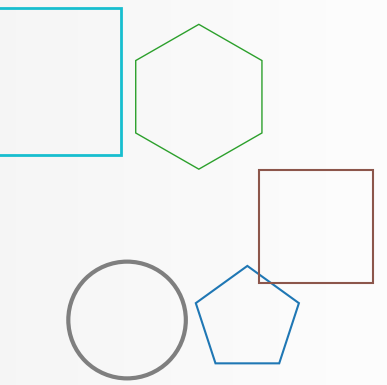[{"shape": "pentagon", "thickness": 1.5, "radius": 0.7, "center": [0.638, 0.169]}, {"shape": "hexagon", "thickness": 1, "radius": 0.94, "center": [0.513, 0.749]}, {"shape": "square", "thickness": 1.5, "radius": 0.74, "center": [0.815, 0.412]}, {"shape": "circle", "thickness": 3, "radius": 0.76, "center": [0.328, 0.169]}, {"shape": "square", "thickness": 2, "radius": 0.96, "center": [0.121, 0.788]}]